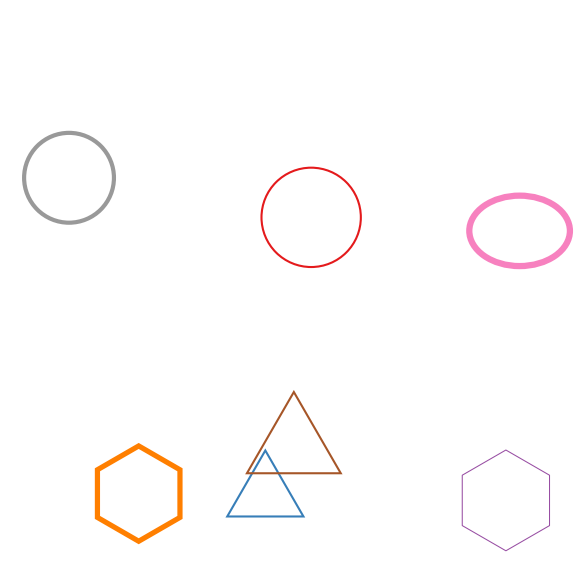[{"shape": "circle", "thickness": 1, "radius": 0.43, "center": [0.539, 0.623]}, {"shape": "triangle", "thickness": 1, "radius": 0.38, "center": [0.459, 0.143]}, {"shape": "hexagon", "thickness": 0.5, "radius": 0.44, "center": [0.876, 0.133]}, {"shape": "hexagon", "thickness": 2.5, "radius": 0.41, "center": [0.24, 0.144]}, {"shape": "triangle", "thickness": 1, "radius": 0.47, "center": [0.509, 0.227]}, {"shape": "oval", "thickness": 3, "radius": 0.44, "center": [0.9, 0.599]}, {"shape": "circle", "thickness": 2, "radius": 0.39, "center": [0.12, 0.691]}]